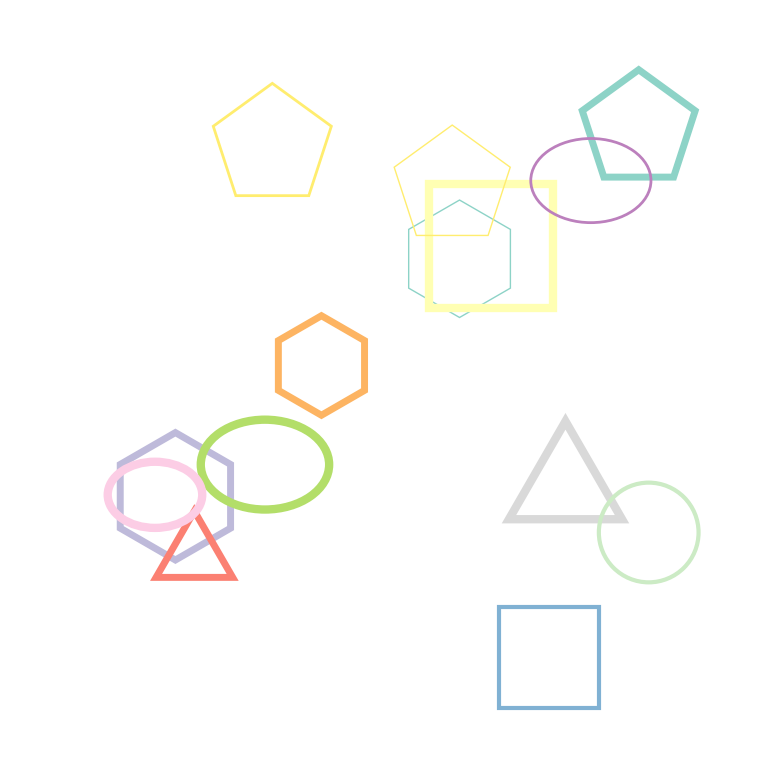[{"shape": "hexagon", "thickness": 0.5, "radius": 0.38, "center": [0.597, 0.664]}, {"shape": "pentagon", "thickness": 2.5, "radius": 0.39, "center": [0.83, 0.832]}, {"shape": "square", "thickness": 3, "radius": 0.4, "center": [0.638, 0.68]}, {"shape": "hexagon", "thickness": 2.5, "radius": 0.41, "center": [0.228, 0.355]}, {"shape": "triangle", "thickness": 2.5, "radius": 0.29, "center": [0.252, 0.279]}, {"shape": "square", "thickness": 1.5, "radius": 0.33, "center": [0.713, 0.146]}, {"shape": "hexagon", "thickness": 2.5, "radius": 0.32, "center": [0.417, 0.525]}, {"shape": "oval", "thickness": 3, "radius": 0.42, "center": [0.344, 0.397]}, {"shape": "oval", "thickness": 3, "radius": 0.31, "center": [0.201, 0.357]}, {"shape": "triangle", "thickness": 3, "radius": 0.42, "center": [0.734, 0.368]}, {"shape": "oval", "thickness": 1, "radius": 0.39, "center": [0.767, 0.765]}, {"shape": "circle", "thickness": 1.5, "radius": 0.32, "center": [0.842, 0.308]}, {"shape": "pentagon", "thickness": 1, "radius": 0.4, "center": [0.354, 0.811]}, {"shape": "pentagon", "thickness": 0.5, "radius": 0.4, "center": [0.587, 0.758]}]